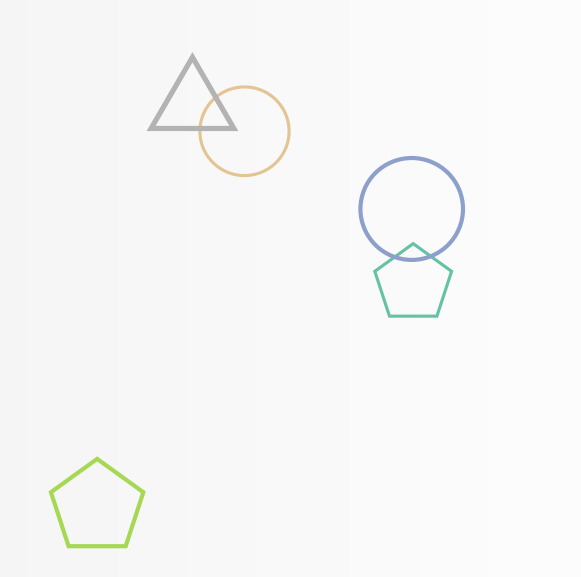[{"shape": "pentagon", "thickness": 1.5, "radius": 0.35, "center": [0.711, 0.508]}, {"shape": "circle", "thickness": 2, "radius": 0.44, "center": [0.708, 0.637]}, {"shape": "pentagon", "thickness": 2, "radius": 0.42, "center": [0.167, 0.121]}, {"shape": "circle", "thickness": 1.5, "radius": 0.38, "center": [0.421, 0.772]}, {"shape": "triangle", "thickness": 2.5, "radius": 0.41, "center": [0.331, 0.818]}]